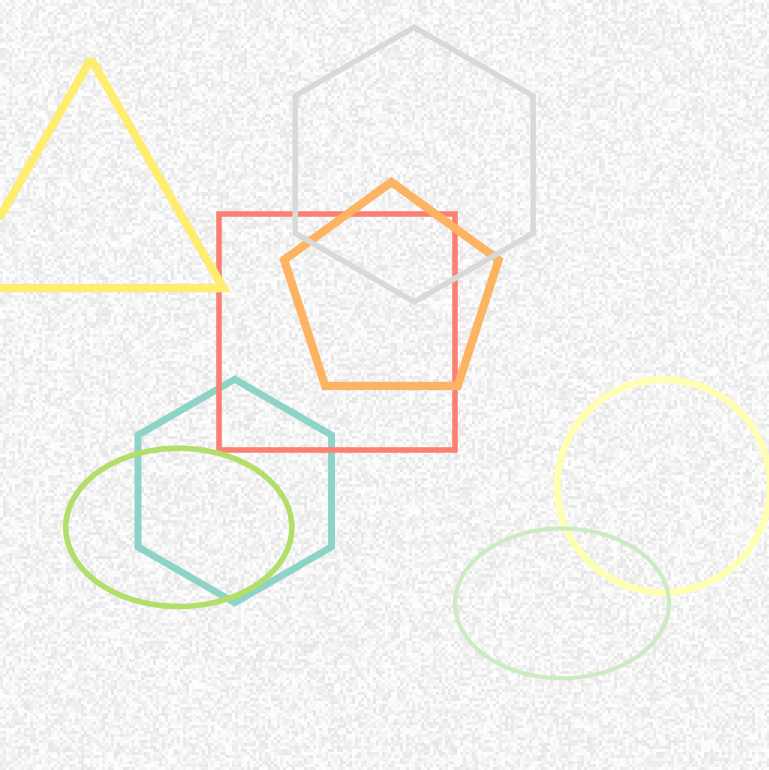[{"shape": "hexagon", "thickness": 2.5, "radius": 0.73, "center": [0.305, 0.362]}, {"shape": "circle", "thickness": 2.5, "radius": 0.69, "center": [0.862, 0.369]}, {"shape": "square", "thickness": 2, "radius": 0.77, "center": [0.438, 0.569]}, {"shape": "pentagon", "thickness": 3, "radius": 0.73, "center": [0.508, 0.617]}, {"shape": "oval", "thickness": 2, "radius": 0.73, "center": [0.232, 0.315]}, {"shape": "hexagon", "thickness": 2, "radius": 0.89, "center": [0.538, 0.786]}, {"shape": "oval", "thickness": 1.5, "radius": 0.69, "center": [0.73, 0.216]}, {"shape": "triangle", "thickness": 3, "radius": 0.99, "center": [0.118, 0.725]}]